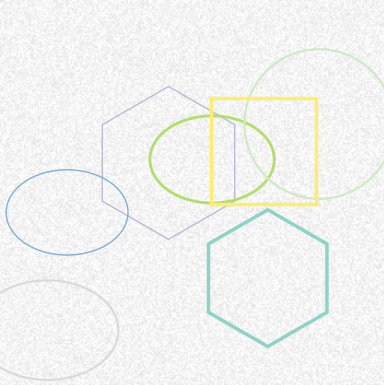[{"shape": "hexagon", "thickness": 2.5, "radius": 0.89, "center": [0.695, 0.278]}, {"shape": "hexagon", "thickness": 1, "radius": 0.99, "center": [0.438, 0.577]}, {"shape": "oval", "thickness": 1, "radius": 0.79, "center": [0.174, 0.448]}, {"shape": "oval", "thickness": 2, "radius": 0.81, "center": [0.551, 0.586]}, {"shape": "oval", "thickness": 1.5, "radius": 0.92, "center": [0.123, 0.143]}, {"shape": "circle", "thickness": 1.5, "radius": 0.97, "center": [0.829, 0.678]}, {"shape": "square", "thickness": 2.5, "radius": 0.69, "center": [0.684, 0.607]}]